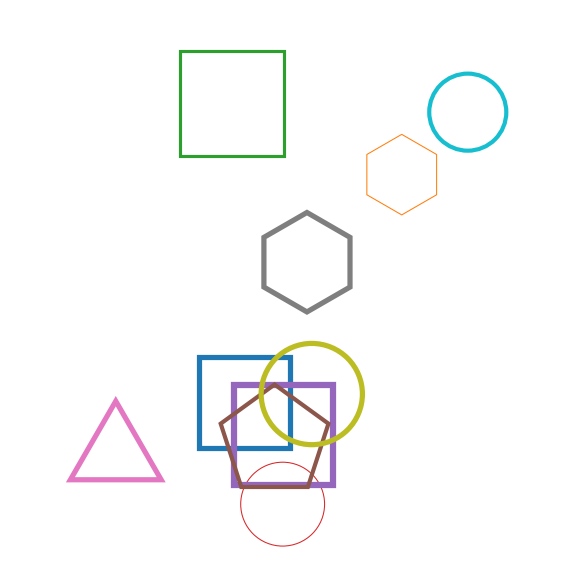[{"shape": "square", "thickness": 2.5, "radius": 0.39, "center": [0.423, 0.302]}, {"shape": "hexagon", "thickness": 0.5, "radius": 0.35, "center": [0.696, 0.697]}, {"shape": "square", "thickness": 1.5, "radius": 0.45, "center": [0.402, 0.82]}, {"shape": "circle", "thickness": 0.5, "radius": 0.36, "center": [0.489, 0.126]}, {"shape": "square", "thickness": 3, "radius": 0.43, "center": [0.491, 0.246]}, {"shape": "pentagon", "thickness": 2, "radius": 0.49, "center": [0.475, 0.235]}, {"shape": "triangle", "thickness": 2.5, "radius": 0.45, "center": [0.2, 0.214]}, {"shape": "hexagon", "thickness": 2.5, "radius": 0.43, "center": [0.532, 0.545]}, {"shape": "circle", "thickness": 2.5, "radius": 0.44, "center": [0.54, 0.317]}, {"shape": "circle", "thickness": 2, "radius": 0.33, "center": [0.81, 0.805]}]